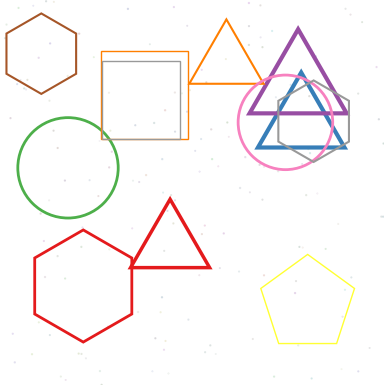[{"shape": "triangle", "thickness": 2.5, "radius": 0.59, "center": [0.442, 0.364]}, {"shape": "hexagon", "thickness": 2, "radius": 0.73, "center": [0.216, 0.257]}, {"shape": "triangle", "thickness": 3, "radius": 0.65, "center": [0.782, 0.682]}, {"shape": "circle", "thickness": 2, "radius": 0.65, "center": [0.177, 0.564]}, {"shape": "triangle", "thickness": 3, "radius": 0.73, "center": [0.774, 0.778]}, {"shape": "triangle", "thickness": 1.5, "radius": 0.56, "center": [0.588, 0.838]}, {"shape": "square", "thickness": 1, "radius": 0.57, "center": [0.376, 0.753]}, {"shape": "pentagon", "thickness": 1, "radius": 0.64, "center": [0.799, 0.211]}, {"shape": "hexagon", "thickness": 1.5, "radius": 0.52, "center": [0.107, 0.861]}, {"shape": "circle", "thickness": 2, "radius": 0.61, "center": [0.741, 0.682]}, {"shape": "hexagon", "thickness": 1.5, "radius": 0.53, "center": [0.815, 0.685]}, {"shape": "square", "thickness": 1, "radius": 0.51, "center": [0.365, 0.741]}]